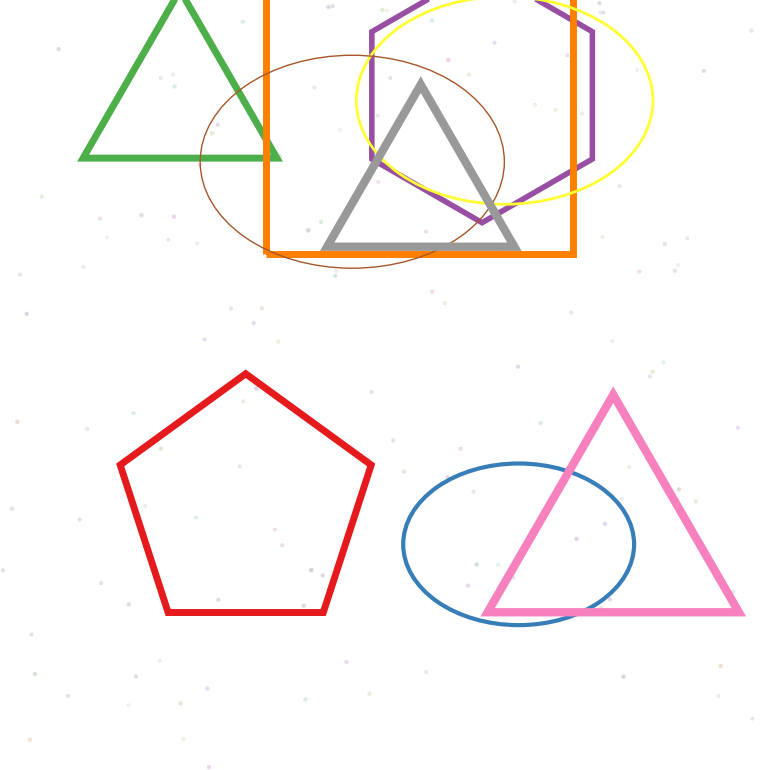[{"shape": "pentagon", "thickness": 2.5, "radius": 0.86, "center": [0.319, 0.343]}, {"shape": "oval", "thickness": 1.5, "radius": 0.75, "center": [0.674, 0.293]}, {"shape": "triangle", "thickness": 2.5, "radius": 0.73, "center": [0.234, 0.867]}, {"shape": "hexagon", "thickness": 2, "radius": 0.83, "center": [0.626, 0.876]}, {"shape": "square", "thickness": 2.5, "radius": 1.0, "center": [0.545, 0.869]}, {"shape": "oval", "thickness": 1, "radius": 0.96, "center": [0.655, 0.87]}, {"shape": "oval", "thickness": 0.5, "radius": 0.99, "center": [0.457, 0.79]}, {"shape": "triangle", "thickness": 3, "radius": 0.94, "center": [0.796, 0.299]}, {"shape": "triangle", "thickness": 3, "radius": 0.7, "center": [0.546, 0.75]}]